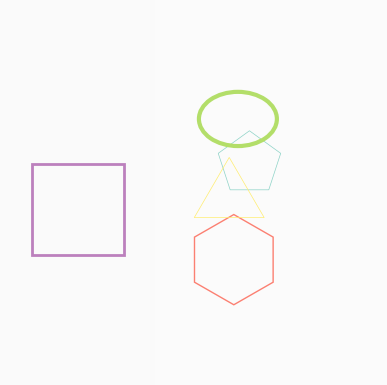[{"shape": "pentagon", "thickness": 0.5, "radius": 0.42, "center": [0.644, 0.576]}, {"shape": "hexagon", "thickness": 1, "radius": 0.59, "center": [0.603, 0.326]}, {"shape": "oval", "thickness": 3, "radius": 0.5, "center": [0.614, 0.691]}, {"shape": "square", "thickness": 2, "radius": 0.59, "center": [0.202, 0.456]}, {"shape": "triangle", "thickness": 0.5, "radius": 0.52, "center": [0.592, 0.487]}]